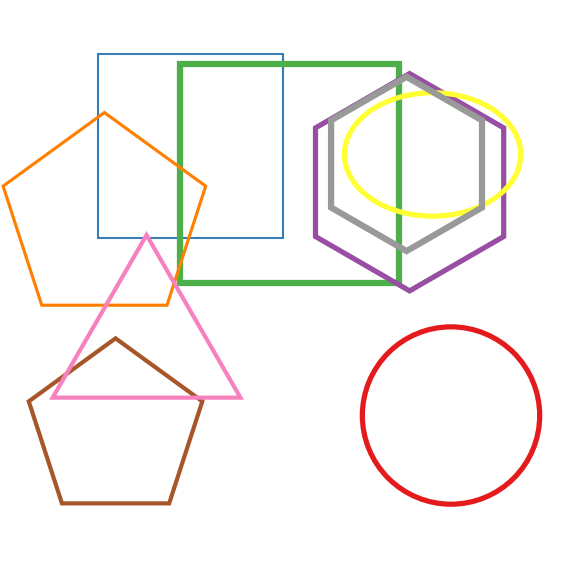[{"shape": "circle", "thickness": 2.5, "radius": 0.77, "center": [0.781, 0.28]}, {"shape": "square", "thickness": 1, "radius": 0.8, "center": [0.33, 0.746]}, {"shape": "square", "thickness": 3, "radius": 0.95, "center": [0.501, 0.699]}, {"shape": "hexagon", "thickness": 2.5, "radius": 0.94, "center": [0.709, 0.684]}, {"shape": "pentagon", "thickness": 1.5, "radius": 0.92, "center": [0.181, 0.62]}, {"shape": "oval", "thickness": 2.5, "radius": 0.76, "center": [0.749, 0.732]}, {"shape": "pentagon", "thickness": 2, "radius": 0.79, "center": [0.2, 0.255]}, {"shape": "triangle", "thickness": 2, "radius": 0.94, "center": [0.254, 0.404]}, {"shape": "hexagon", "thickness": 3, "radius": 0.75, "center": [0.704, 0.715]}]